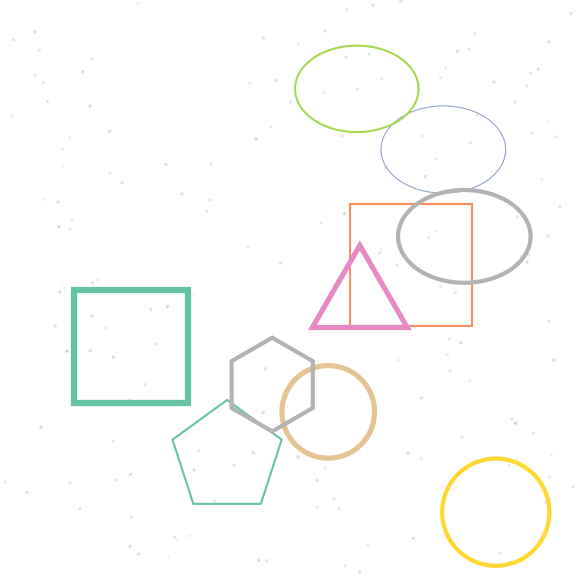[{"shape": "square", "thickness": 3, "radius": 0.49, "center": [0.227, 0.399]}, {"shape": "pentagon", "thickness": 1, "radius": 0.5, "center": [0.393, 0.207]}, {"shape": "square", "thickness": 1, "radius": 0.53, "center": [0.712, 0.541]}, {"shape": "oval", "thickness": 0.5, "radius": 0.54, "center": [0.768, 0.74]}, {"shape": "triangle", "thickness": 2.5, "radius": 0.47, "center": [0.623, 0.479]}, {"shape": "oval", "thickness": 1, "radius": 0.53, "center": [0.618, 0.845]}, {"shape": "circle", "thickness": 2, "radius": 0.46, "center": [0.858, 0.112]}, {"shape": "circle", "thickness": 2.5, "radius": 0.4, "center": [0.568, 0.286]}, {"shape": "oval", "thickness": 2, "radius": 0.57, "center": [0.804, 0.59]}, {"shape": "hexagon", "thickness": 2, "radius": 0.41, "center": [0.471, 0.333]}]